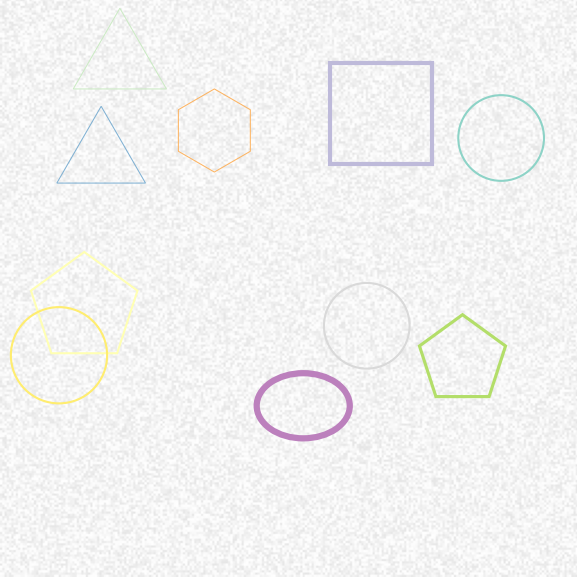[{"shape": "circle", "thickness": 1, "radius": 0.37, "center": [0.868, 0.76]}, {"shape": "pentagon", "thickness": 1, "radius": 0.48, "center": [0.146, 0.466]}, {"shape": "square", "thickness": 2, "radius": 0.44, "center": [0.659, 0.802]}, {"shape": "triangle", "thickness": 0.5, "radius": 0.44, "center": [0.175, 0.726]}, {"shape": "hexagon", "thickness": 0.5, "radius": 0.36, "center": [0.371, 0.773]}, {"shape": "pentagon", "thickness": 1.5, "radius": 0.39, "center": [0.801, 0.376]}, {"shape": "circle", "thickness": 1, "radius": 0.37, "center": [0.635, 0.435]}, {"shape": "oval", "thickness": 3, "radius": 0.4, "center": [0.525, 0.297]}, {"shape": "triangle", "thickness": 0.5, "radius": 0.47, "center": [0.208, 0.892]}, {"shape": "circle", "thickness": 1, "radius": 0.42, "center": [0.102, 0.384]}]